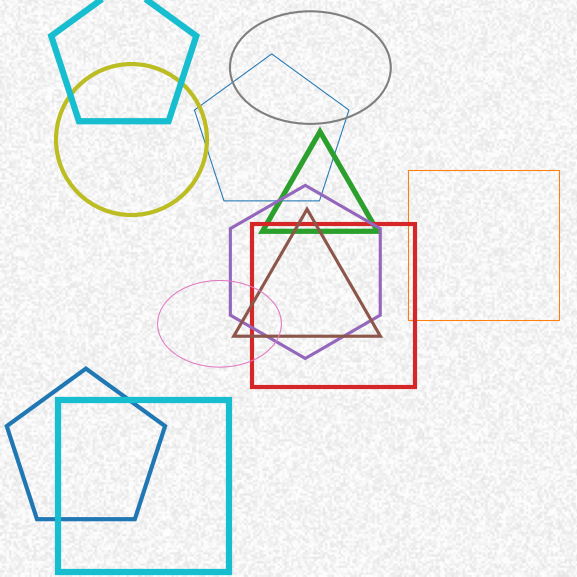[{"shape": "pentagon", "thickness": 0.5, "radius": 0.7, "center": [0.47, 0.765]}, {"shape": "pentagon", "thickness": 2, "radius": 0.72, "center": [0.149, 0.217]}, {"shape": "square", "thickness": 0.5, "radius": 0.65, "center": [0.837, 0.575]}, {"shape": "triangle", "thickness": 2.5, "radius": 0.58, "center": [0.554, 0.656]}, {"shape": "square", "thickness": 2, "radius": 0.71, "center": [0.578, 0.47]}, {"shape": "hexagon", "thickness": 1.5, "radius": 0.75, "center": [0.529, 0.528]}, {"shape": "triangle", "thickness": 1.5, "radius": 0.73, "center": [0.532, 0.49]}, {"shape": "oval", "thickness": 0.5, "radius": 0.54, "center": [0.38, 0.438]}, {"shape": "oval", "thickness": 1, "radius": 0.7, "center": [0.537, 0.882]}, {"shape": "circle", "thickness": 2, "radius": 0.65, "center": [0.228, 0.758]}, {"shape": "square", "thickness": 3, "radius": 0.74, "center": [0.248, 0.157]}, {"shape": "pentagon", "thickness": 3, "radius": 0.66, "center": [0.214, 0.896]}]